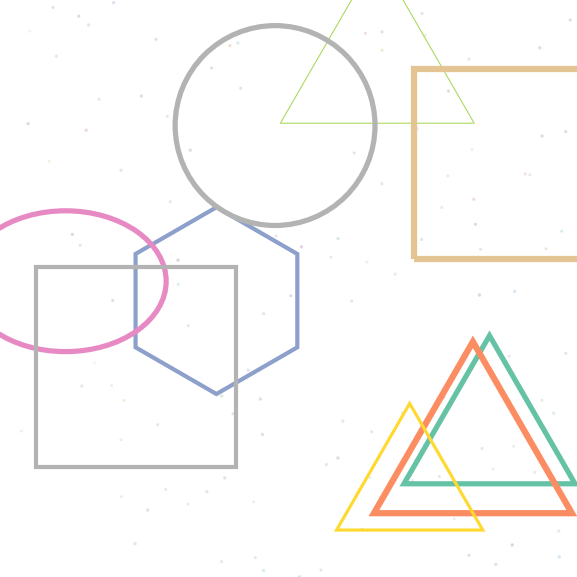[{"shape": "triangle", "thickness": 2.5, "radius": 0.86, "center": [0.848, 0.247]}, {"shape": "triangle", "thickness": 3, "radius": 0.99, "center": [0.819, 0.209]}, {"shape": "hexagon", "thickness": 2, "radius": 0.81, "center": [0.375, 0.479]}, {"shape": "oval", "thickness": 2.5, "radius": 0.87, "center": [0.114, 0.512]}, {"shape": "triangle", "thickness": 0.5, "radius": 0.97, "center": [0.653, 0.883]}, {"shape": "triangle", "thickness": 1.5, "radius": 0.73, "center": [0.709, 0.154]}, {"shape": "square", "thickness": 3, "radius": 0.83, "center": [0.883, 0.715]}, {"shape": "circle", "thickness": 2.5, "radius": 0.87, "center": [0.476, 0.782]}, {"shape": "square", "thickness": 2, "radius": 0.87, "center": [0.235, 0.363]}]